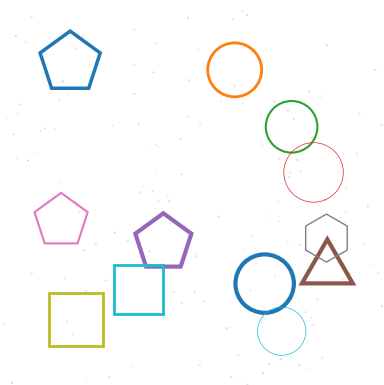[{"shape": "pentagon", "thickness": 2.5, "radius": 0.41, "center": [0.182, 0.837]}, {"shape": "circle", "thickness": 3, "radius": 0.38, "center": [0.687, 0.263]}, {"shape": "circle", "thickness": 2, "radius": 0.35, "center": [0.61, 0.819]}, {"shape": "circle", "thickness": 1.5, "radius": 0.34, "center": [0.757, 0.671]}, {"shape": "circle", "thickness": 0.5, "radius": 0.39, "center": [0.814, 0.552]}, {"shape": "pentagon", "thickness": 3, "radius": 0.38, "center": [0.424, 0.369]}, {"shape": "triangle", "thickness": 3, "radius": 0.38, "center": [0.85, 0.302]}, {"shape": "pentagon", "thickness": 1.5, "radius": 0.36, "center": [0.159, 0.427]}, {"shape": "hexagon", "thickness": 1, "radius": 0.31, "center": [0.848, 0.382]}, {"shape": "square", "thickness": 2, "radius": 0.35, "center": [0.197, 0.17]}, {"shape": "square", "thickness": 2, "radius": 0.32, "center": [0.36, 0.247]}, {"shape": "circle", "thickness": 0.5, "radius": 0.31, "center": [0.732, 0.14]}]